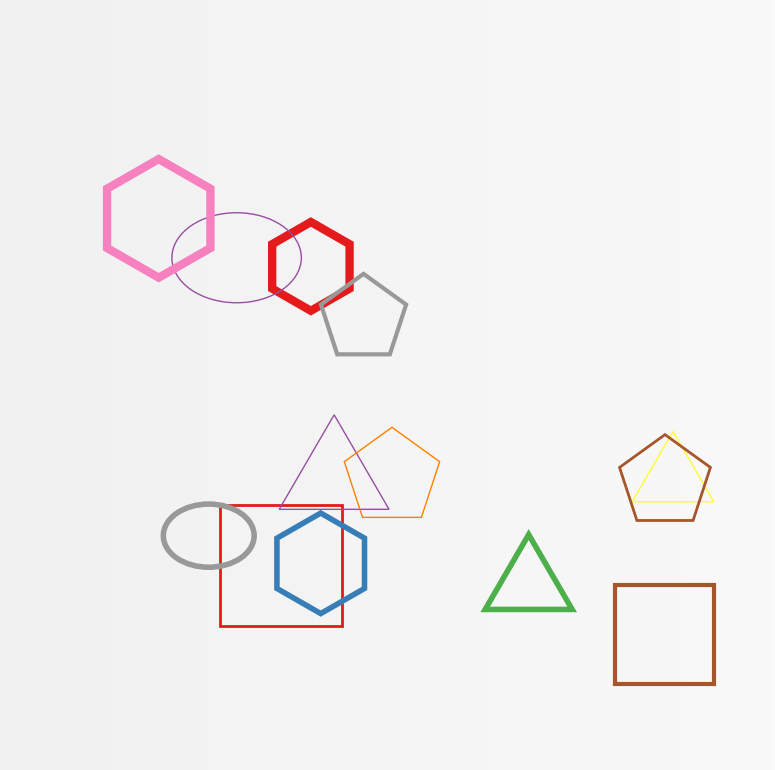[{"shape": "hexagon", "thickness": 3, "radius": 0.29, "center": [0.401, 0.654]}, {"shape": "square", "thickness": 1, "radius": 0.39, "center": [0.363, 0.266]}, {"shape": "hexagon", "thickness": 2, "radius": 0.33, "center": [0.414, 0.268]}, {"shape": "triangle", "thickness": 2, "radius": 0.32, "center": [0.682, 0.241]}, {"shape": "triangle", "thickness": 0.5, "radius": 0.41, "center": [0.431, 0.379]}, {"shape": "oval", "thickness": 0.5, "radius": 0.42, "center": [0.305, 0.665]}, {"shape": "pentagon", "thickness": 0.5, "radius": 0.32, "center": [0.506, 0.38]}, {"shape": "triangle", "thickness": 0.5, "radius": 0.3, "center": [0.868, 0.379]}, {"shape": "pentagon", "thickness": 1, "radius": 0.31, "center": [0.858, 0.374]}, {"shape": "square", "thickness": 1.5, "radius": 0.32, "center": [0.858, 0.176]}, {"shape": "hexagon", "thickness": 3, "radius": 0.39, "center": [0.205, 0.716]}, {"shape": "oval", "thickness": 2, "radius": 0.29, "center": [0.269, 0.304]}, {"shape": "pentagon", "thickness": 1.5, "radius": 0.29, "center": [0.469, 0.587]}]